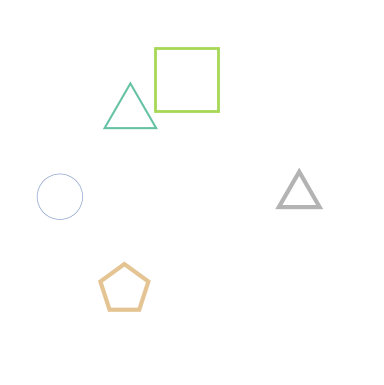[{"shape": "triangle", "thickness": 1.5, "radius": 0.39, "center": [0.339, 0.706]}, {"shape": "circle", "thickness": 0.5, "radius": 0.3, "center": [0.156, 0.489]}, {"shape": "square", "thickness": 2, "radius": 0.41, "center": [0.484, 0.793]}, {"shape": "pentagon", "thickness": 3, "radius": 0.33, "center": [0.323, 0.248]}, {"shape": "triangle", "thickness": 3, "radius": 0.31, "center": [0.777, 0.493]}]